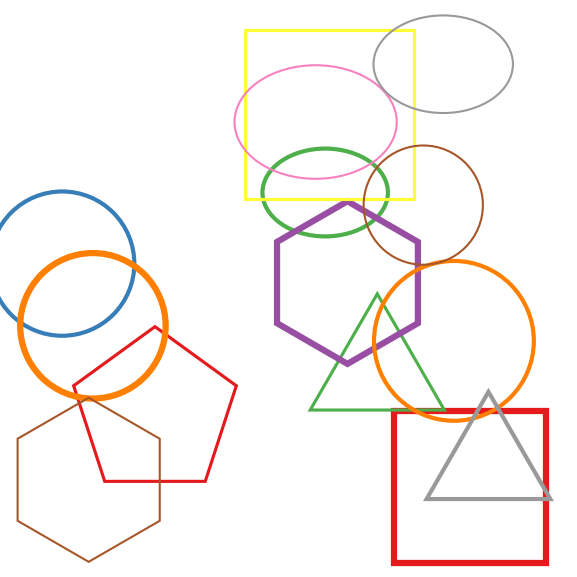[{"shape": "square", "thickness": 3, "radius": 0.66, "center": [0.814, 0.156]}, {"shape": "pentagon", "thickness": 1.5, "radius": 0.74, "center": [0.268, 0.285]}, {"shape": "circle", "thickness": 2, "radius": 0.62, "center": [0.108, 0.543]}, {"shape": "oval", "thickness": 2, "radius": 0.54, "center": [0.563, 0.666]}, {"shape": "triangle", "thickness": 1.5, "radius": 0.67, "center": [0.653, 0.356]}, {"shape": "hexagon", "thickness": 3, "radius": 0.7, "center": [0.602, 0.51]}, {"shape": "circle", "thickness": 3, "radius": 0.63, "center": [0.161, 0.435]}, {"shape": "circle", "thickness": 2, "radius": 0.69, "center": [0.786, 0.409]}, {"shape": "square", "thickness": 1.5, "radius": 0.73, "center": [0.57, 0.801]}, {"shape": "circle", "thickness": 1, "radius": 0.52, "center": [0.733, 0.644]}, {"shape": "hexagon", "thickness": 1, "radius": 0.71, "center": [0.154, 0.168]}, {"shape": "oval", "thickness": 1, "radius": 0.7, "center": [0.547, 0.788]}, {"shape": "triangle", "thickness": 2, "radius": 0.62, "center": [0.846, 0.197]}, {"shape": "oval", "thickness": 1, "radius": 0.6, "center": [0.767, 0.888]}]